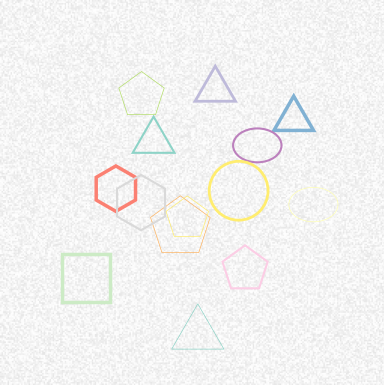[{"shape": "triangle", "thickness": 0.5, "radius": 0.39, "center": [0.514, 0.132]}, {"shape": "triangle", "thickness": 1.5, "radius": 0.31, "center": [0.399, 0.634]}, {"shape": "oval", "thickness": 0.5, "radius": 0.32, "center": [0.814, 0.469]}, {"shape": "triangle", "thickness": 2, "radius": 0.3, "center": [0.559, 0.767]}, {"shape": "hexagon", "thickness": 2.5, "radius": 0.29, "center": [0.301, 0.51]}, {"shape": "triangle", "thickness": 2.5, "radius": 0.3, "center": [0.763, 0.691]}, {"shape": "pentagon", "thickness": 0.5, "radius": 0.41, "center": [0.468, 0.41]}, {"shape": "pentagon", "thickness": 0.5, "radius": 0.31, "center": [0.368, 0.752]}, {"shape": "pentagon", "thickness": 1.5, "radius": 0.31, "center": [0.637, 0.301]}, {"shape": "hexagon", "thickness": 1.5, "radius": 0.36, "center": [0.366, 0.474]}, {"shape": "oval", "thickness": 1.5, "radius": 0.31, "center": [0.668, 0.622]}, {"shape": "square", "thickness": 2.5, "radius": 0.31, "center": [0.224, 0.277]}, {"shape": "circle", "thickness": 2, "radius": 0.38, "center": [0.62, 0.505]}, {"shape": "pentagon", "thickness": 0.5, "radius": 0.29, "center": [0.487, 0.433]}]